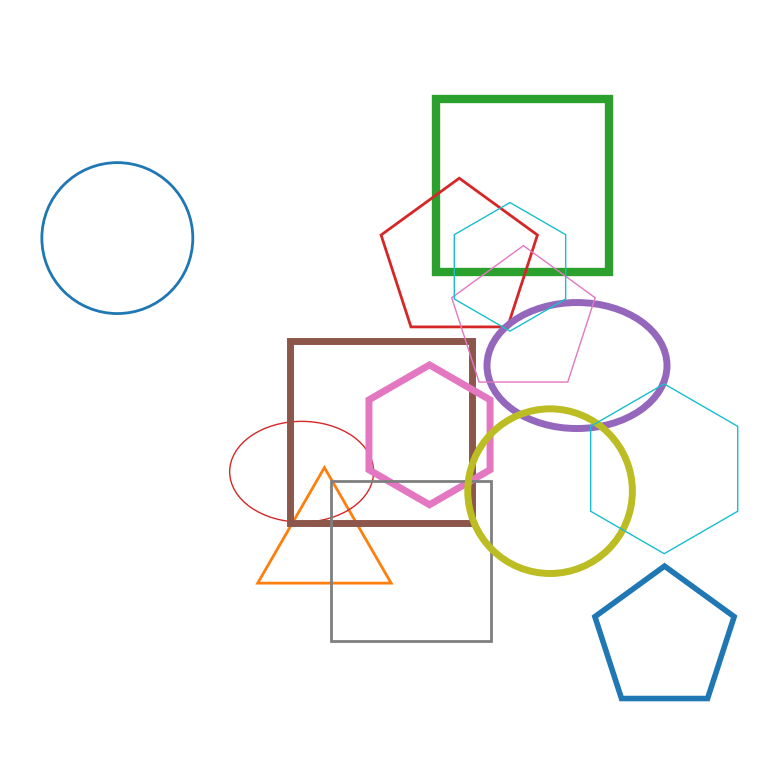[{"shape": "pentagon", "thickness": 2, "radius": 0.48, "center": [0.863, 0.17]}, {"shape": "circle", "thickness": 1, "radius": 0.49, "center": [0.152, 0.691]}, {"shape": "triangle", "thickness": 1, "radius": 0.5, "center": [0.421, 0.293]}, {"shape": "square", "thickness": 3, "radius": 0.56, "center": [0.679, 0.759]}, {"shape": "oval", "thickness": 0.5, "radius": 0.47, "center": [0.392, 0.387]}, {"shape": "pentagon", "thickness": 1, "radius": 0.53, "center": [0.596, 0.662]}, {"shape": "oval", "thickness": 2.5, "radius": 0.58, "center": [0.749, 0.525]}, {"shape": "square", "thickness": 2.5, "radius": 0.59, "center": [0.494, 0.439]}, {"shape": "hexagon", "thickness": 2.5, "radius": 0.45, "center": [0.558, 0.435]}, {"shape": "pentagon", "thickness": 0.5, "radius": 0.49, "center": [0.68, 0.583]}, {"shape": "square", "thickness": 1, "radius": 0.52, "center": [0.533, 0.272]}, {"shape": "circle", "thickness": 2.5, "radius": 0.53, "center": [0.714, 0.362]}, {"shape": "hexagon", "thickness": 0.5, "radius": 0.55, "center": [0.863, 0.391]}, {"shape": "hexagon", "thickness": 0.5, "radius": 0.42, "center": [0.662, 0.653]}]